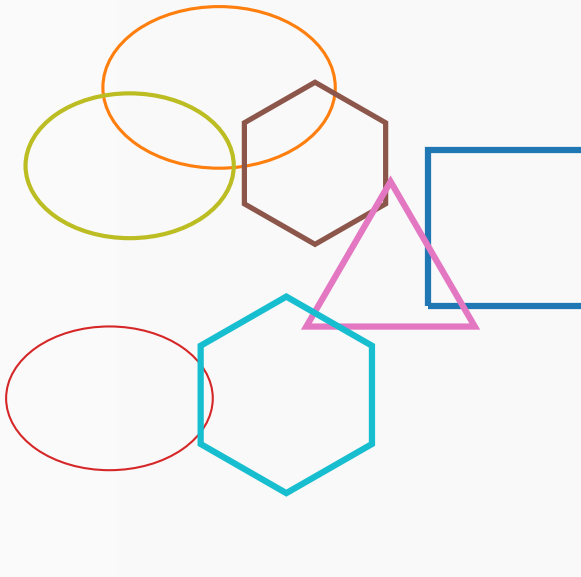[{"shape": "square", "thickness": 3, "radius": 0.68, "center": [0.872, 0.604]}, {"shape": "oval", "thickness": 1.5, "radius": 1.0, "center": [0.377, 0.848]}, {"shape": "oval", "thickness": 1, "radius": 0.89, "center": [0.188, 0.309]}, {"shape": "hexagon", "thickness": 2.5, "radius": 0.7, "center": [0.542, 0.716]}, {"shape": "triangle", "thickness": 3, "radius": 0.84, "center": [0.672, 0.517]}, {"shape": "oval", "thickness": 2, "radius": 0.9, "center": [0.223, 0.712]}, {"shape": "hexagon", "thickness": 3, "radius": 0.85, "center": [0.493, 0.315]}]